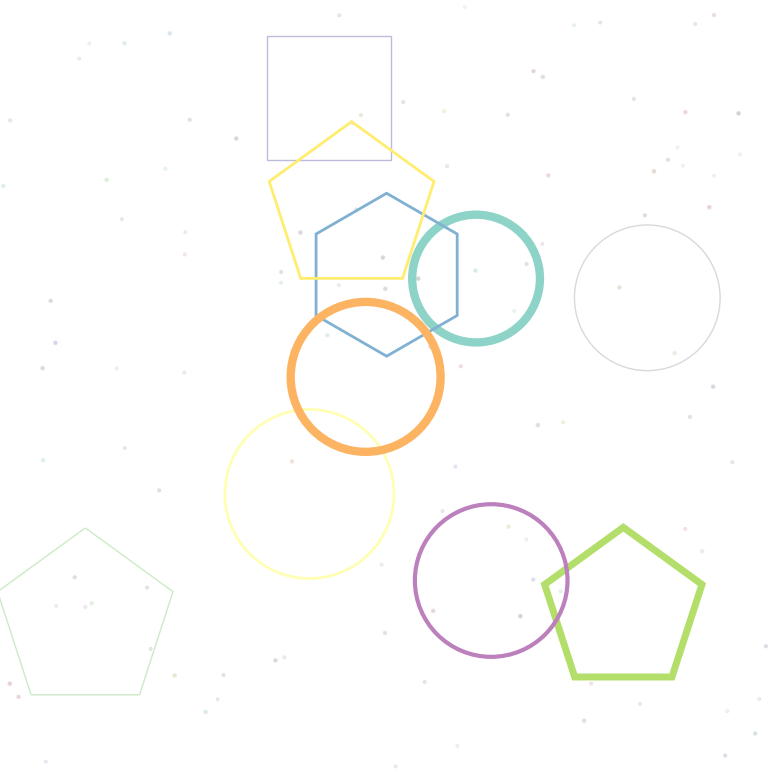[{"shape": "circle", "thickness": 3, "radius": 0.41, "center": [0.618, 0.638]}, {"shape": "circle", "thickness": 1, "radius": 0.55, "center": [0.402, 0.358]}, {"shape": "square", "thickness": 0.5, "radius": 0.4, "center": [0.427, 0.872]}, {"shape": "hexagon", "thickness": 1, "radius": 0.53, "center": [0.502, 0.643]}, {"shape": "circle", "thickness": 3, "radius": 0.49, "center": [0.475, 0.511]}, {"shape": "pentagon", "thickness": 2.5, "radius": 0.54, "center": [0.809, 0.208]}, {"shape": "circle", "thickness": 0.5, "radius": 0.47, "center": [0.841, 0.613]}, {"shape": "circle", "thickness": 1.5, "radius": 0.5, "center": [0.638, 0.246]}, {"shape": "pentagon", "thickness": 0.5, "radius": 0.6, "center": [0.111, 0.195]}, {"shape": "pentagon", "thickness": 1, "radius": 0.56, "center": [0.457, 0.73]}]